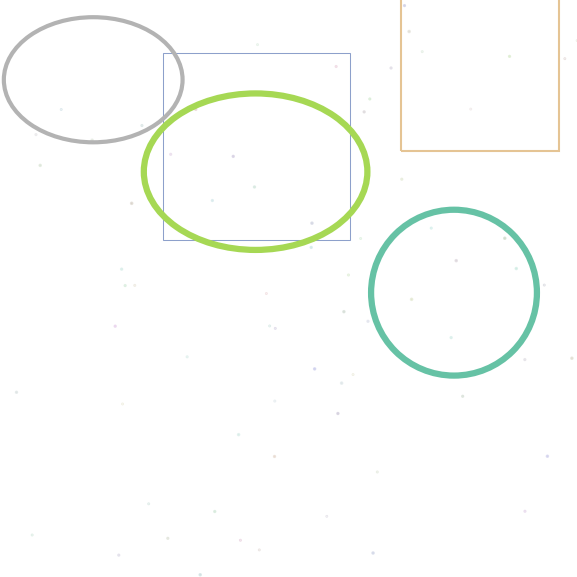[{"shape": "circle", "thickness": 3, "radius": 0.72, "center": [0.786, 0.492]}, {"shape": "square", "thickness": 0.5, "radius": 0.81, "center": [0.444, 0.745]}, {"shape": "oval", "thickness": 3, "radius": 0.97, "center": [0.443, 0.702]}, {"shape": "square", "thickness": 1, "radius": 0.68, "center": [0.831, 0.874]}, {"shape": "oval", "thickness": 2, "radius": 0.77, "center": [0.161, 0.861]}]